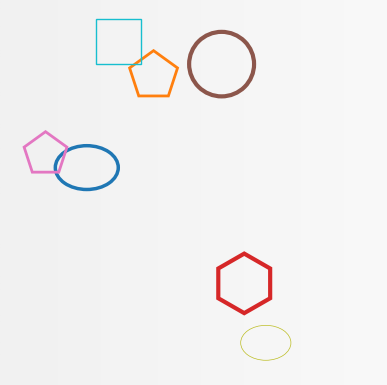[{"shape": "oval", "thickness": 2.5, "radius": 0.41, "center": [0.224, 0.565]}, {"shape": "pentagon", "thickness": 2, "radius": 0.33, "center": [0.396, 0.803]}, {"shape": "hexagon", "thickness": 3, "radius": 0.39, "center": [0.63, 0.264]}, {"shape": "circle", "thickness": 3, "radius": 0.42, "center": [0.572, 0.833]}, {"shape": "pentagon", "thickness": 2, "radius": 0.29, "center": [0.118, 0.6]}, {"shape": "oval", "thickness": 0.5, "radius": 0.32, "center": [0.686, 0.11]}, {"shape": "square", "thickness": 1, "radius": 0.29, "center": [0.306, 0.892]}]